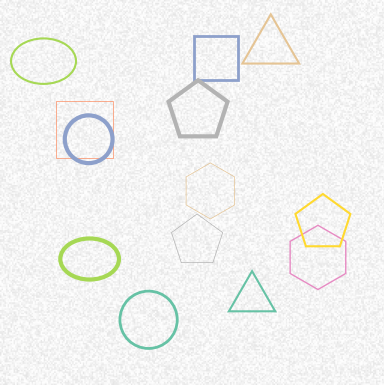[{"shape": "circle", "thickness": 2, "radius": 0.37, "center": [0.386, 0.169]}, {"shape": "triangle", "thickness": 1.5, "radius": 0.35, "center": [0.655, 0.226]}, {"shape": "square", "thickness": 0.5, "radius": 0.37, "center": [0.22, 0.664]}, {"shape": "square", "thickness": 2, "radius": 0.29, "center": [0.561, 0.849]}, {"shape": "circle", "thickness": 3, "radius": 0.31, "center": [0.23, 0.638]}, {"shape": "hexagon", "thickness": 1, "radius": 0.42, "center": [0.826, 0.331]}, {"shape": "oval", "thickness": 3, "radius": 0.38, "center": [0.233, 0.327]}, {"shape": "oval", "thickness": 1.5, "radius": 0.42, "center": [0.113, 0.841]}, {"shape": "pentagon", "thickness": 1.5, "radius": 0.38, "center": [0.839, 0.421]}, {"shape": "triangle", "thickness": 1.5, "radius": 0.43, "center": [0.703, 0.878]}, {"shape": "hexagon", "thickness": 0.5, "radius": 0.36, "center": [0.546, 0.504]}, {"shape": "pentagon", "thickness": 0.5, "radius": 0.35, "center": [0.512, 0.374]}, {"shape": "pentagon", "thickness": 3, "radius": 0.4, "center": [0.514, 0.711]}]